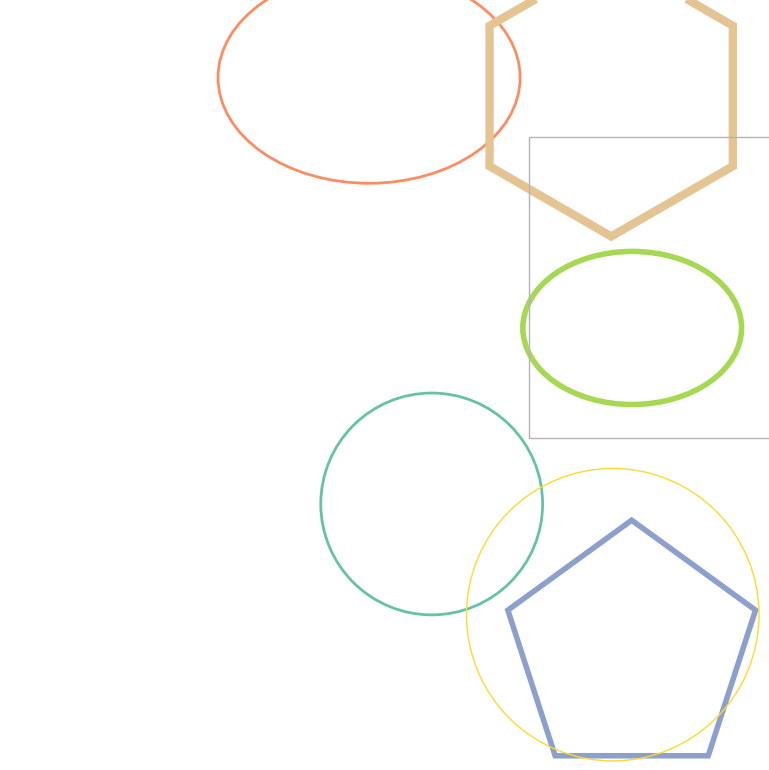[{"shape": "circle", "thickness": 1, "radius": 0.72, "center": [0.561, 0.346]}, {"shape": "oval", "thickness": 1, "radius": 0.98, "center": [0.479, 0.899]}, {"shape": "pentagon", "thickness": 2, "radius": 0.85, "center": [0.82, 0.155]}, {"shape": "oval", "thickness": 2, "radius": 0.71, "center": [0.821, 0.574]}, {"shape": "circle", "thickness": 0.5, "radius": 0.95, "center": [0.796, 0.202]}, {"shape": "hexagon", "thickness": 3, "radius": 0.91, "center": [0.794, 0.875]}, {"shape": "square", "thickness": 0.5, "radius": 0.98, "center": [0.883, 0.627]}]